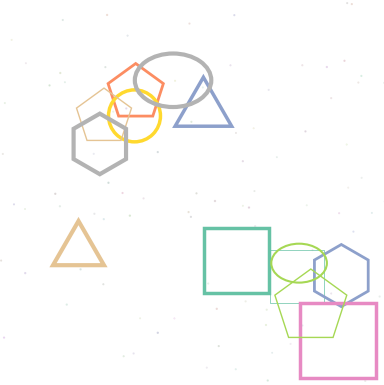[{"shape": "square", "thickness": 0.5, "radius": 0.35, "center": [0.772, 0.282]}, {"shape": "square", "thickness": 2.5, "radius": 0.42, "center": [0.615, 0.324]}, {"shape": "pentagon", "thickness": 2, "radius": 0.38, "center": [0.352, 0.76]}, {"shape": "triangle", "thickness": 2.5, "radius": 0.42, "center": [0.528, 0.715]}, {"shape": "hexagon", "thickness": 2, "radius": 0.4, "center": [0.887, 0.284]}, {"shape": "square", "thickness": 2.5, "radius": 0.49, "center": [0.878, 0.115]}, {"shape": "oval", "thickness": 1.5, "radius": 0.36, "center": [0.777, 0.316]}, {"shape": "pentagon", "thickness": 1, "radius": 0.49, "center": [0.807, 0.203]}, {"shape": "circle", "thickness": 2.5, "radius": 0.34, "center": [0.349, 0.699]}, {"shape": "triangle", "thickness": 3, "radius": 0.38, "center": [0.204, 0.349]}, {"shape": "pentagon", "thickness": 1, "radius": 0.38, "center": [0.27, 0.696]}, {"shape": "oval", "thickness": 3, "radius": 0.5, "center": [0.45, 0.792]}, {"shape": "hexagon", "thickness": 3, "radius": 0.39, "center": [0.259, 0.626]}]